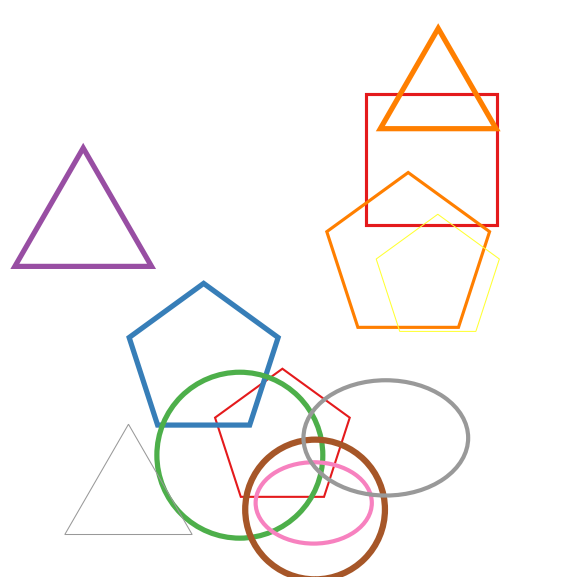[{"shape": "square", "thickness": 1.5, "radius": 0.57, "center": [0.747, 0.723]}, {"shape": "pentagon", "thickness": 1, "radius": 0.61, "center": [0.489, 0.238]}, {"shape": "pentagon", "thickness": 2.5, "radius": 0.68, "center": [0.353, 0.373]}, {"shape": "circle", "thickness": 2.5, "radius": 0.72, "center": [0.415, 0.211]}, {"shape": "triangle", "thickness": 2.5, "radius": 0.68, "center": [0.144, 0.606]}, {"shape": "triangle", "thickness": 2.5, "radius": 0.58, "center": [0.759, 0.834]}, {"shape": "pentagon", "thickness": 1.5, "radius": 0.74, "center": [0.707, 0.552]}, {"shape": "pentagon", "thickness": 0.5, "radius": 0.56, "center": [0.758, 0.516]}, {"shape": "circle", "thickness": 3, "radius": 0.6, "center": [0.546, 0.117]}, {"shape": "oval", "thickness": 2, "radius": 0.5, "center": [0.543, 0.128]}, {"shape": "triangle", "thickness": 0.5, "radius": 0.64, "center": [0.222, 0.137]}, {"shape": "oval", "thickness": 2, "radius": 0.71, "center": [0.668, 0.241]}]